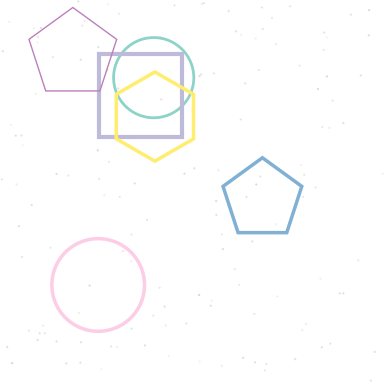[{"shape": "circle", "thickness": 2, "radius": 0.52, "center": [0.399, 0.798]}, {"shape": "square", "thickness": 3, "radius": 0.54, "center": [0.366, 0.753]}, {"shape": "pentagon", "thickness": 2.5, "radius": 0.54, "center": [0.682, 0.483]}, {"shape": "circle", "thickness": 2.5, "radius": 0.6, "center": [0.255, 0.26]}, {"shape": "pentagon", "thickness": 1, "radius": 0.6, "center": [0.189, 0.861]}, {"shape": "hexagon", "thickness": 2.5, "radius": 0.58, "center": [0.402, 0.697]}]